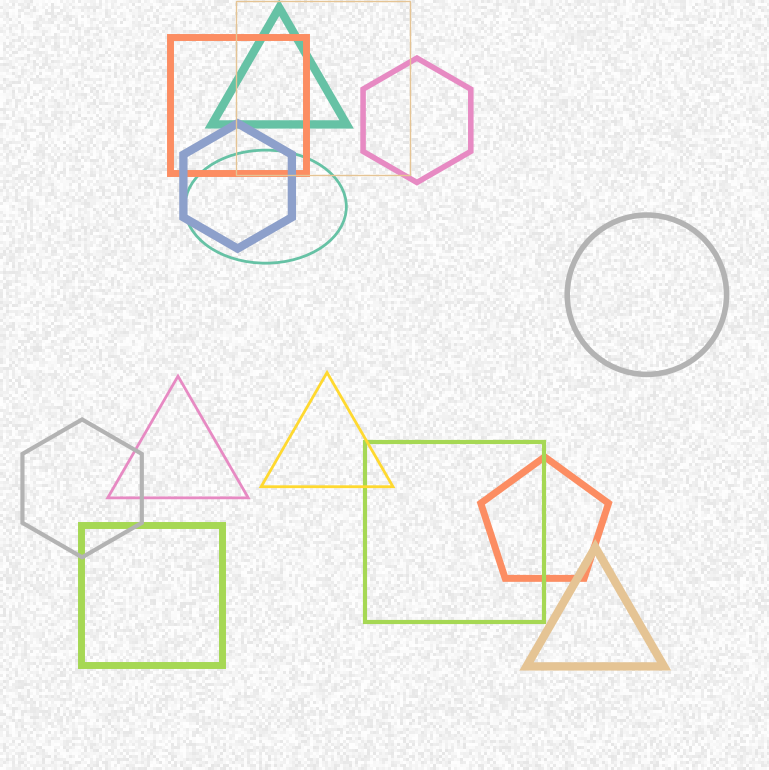[{"shape": "oval", "thickness": 1, "radius": 0.52, "center": [0.345, 0.732]}, {"shape": "triangle", "thickness": 3, "radius": 0.51, "center": [0.363, 0.889]}, {"shape": "pentagon", "thickness": 2.5, "radius": 0.44, "center": [0.707, 0.319]}, {"shape": "square", "thickness": 2.5, "radius": 0.44, "center": [0.309, 0.864]}, {"shape": "hexagon", "thickness": 3, "radius": 0.41, "center": [0.309, 0.758]}, {"shape": "triangle", "thickness": 1, "radius": 0.53, "center": [0.231, 0.406]}, {"shape": "hexagon", "thickness": 2, "radius": 0.4, "center": [0.541, 0.844]}, {"shape": "square", "thickness": 1.5, "radius": 0.58, "center": [0.59, 0.309]}, {"shape": "square", "thickness": 2.5, "radius": 0.46, "center": [0.197, 0.227]}, {"shape": "triangle", "thickness": 1, "radius": 0.49, "center": [0.425, 0.417]}, {"shape": "square", "thickness": 0.5, "radius": 0.56, "center": [0.419, 0.886]}, {"shape": "triangle", "thickness": 3, "radius": 0.52, "center": [0.773, 0.186]}, {"shape": "hexagon", "thickness": 1.5, "radius": 0.45, "center": [0.107, 0.366]}, {"shape": "circle", "thickness": 2, "radius": 0.52, "center": [0.84, 0.617]}]